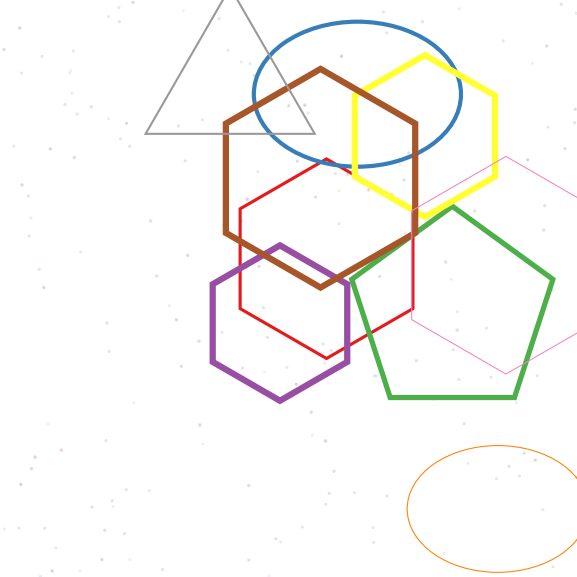[{"shape": "hexagon", "thickness": 1.5, "radius": 0.86, "center": [0.565, 0.551]}, {"shape": "oval", "thickness": 2, "radius": 0.9, "center": [0.619, 0.836]}, {"shape": "pentagon", "thickness": 2.5, "radius": 0.92, "center": [0.783, 0.459]}, {"shape": "hexagon", "thickness": 3, "radius": 0.67, "center": [0.485, 0.44]}, {"shape": "oval", "thickness": 0.5, "radius": 0.78, "center": [0.862, 0.118]}, {"shape": "hexagon", "thickness": 3, "radius": 0.7, "center": [0.736, 0.763]}, {"shape": "hexagon", "thickness": 3, "radius": 0.95, "center": [0.555, 0.69]}, {"shape": "hexagon", "thickness": 0.5, "radius": 0.94, "center": [0.876, 0.54]}, {"shape": "triangle", "thickness": 1, "radius": 0.85, "center": [0.399, 0.852]}]